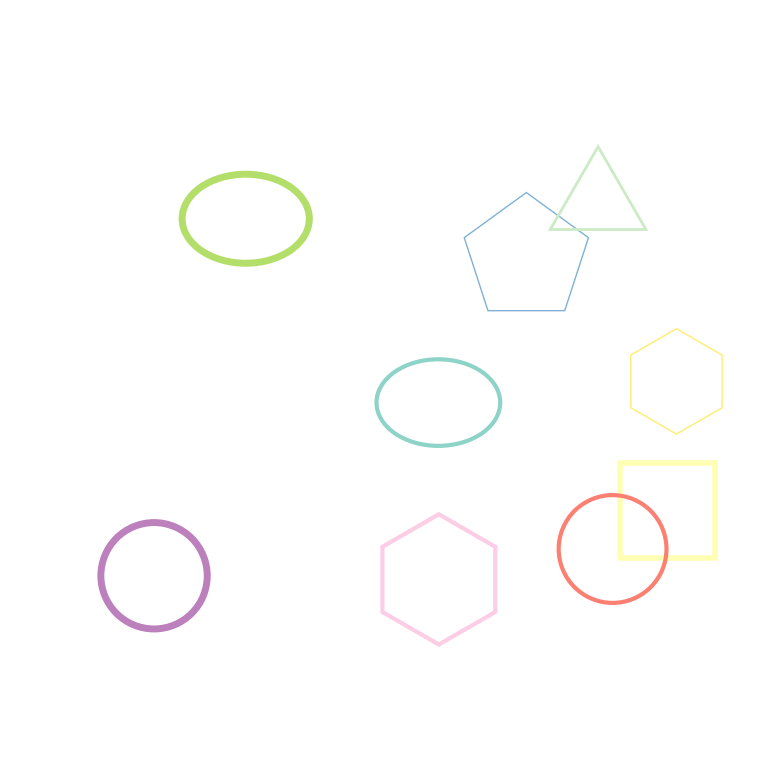[{"shape": "oval", "thickness": 1.5, "radius": 0.4, "center": [0.569, 0.477]}, {"shape": "square", "thickness": 2, "radius": 0.31, "center": [0.867, 0.337]}, {"shape": "circle", "thickness": 1.5, "radius": 0.35, "center": [0.796, 0.287]}, {"shape": "pentagon", "thickness": 0.5, "radius": 0.42, "center": [0.684, 0.665]}, {"shape": "oval", "thickness": 2.5, "radius": 0.41, "center": [0.319, 0.716]}, {"shape": "hexagon", "thickness": 1.5, "radius": 0.42, "center": [0.57, 0.248]}, {"shape": "circle", "thickness": 2.5, "radius": 0.35, "center": [0.2, 0.252]}, {"shape": "triangle", "thickness": 1, "radius": 0.36, "center": [0.777, 0.738]}, {"shape": "hexagon", "thickness": 0.5, "radius": 0.34, "center": [0.879, 0.505]}]